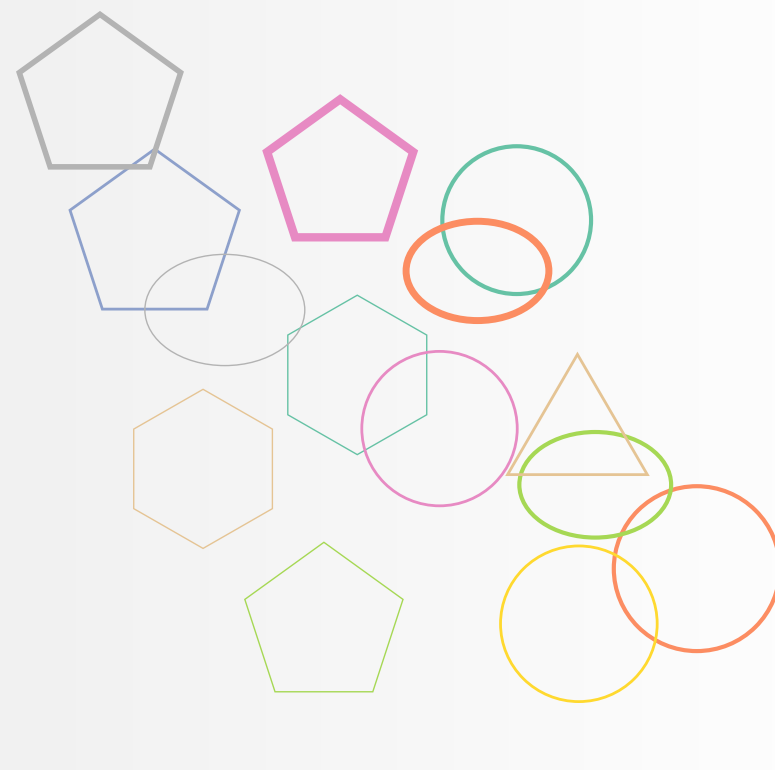[{"shape": "circle", "thickness": 1.5, "radius": 0.48, "center": [0.667, 0.714]}, {"shape": "hexagon", "thickness": 0.5, "radius": 0.52, "center": [0.461, 0.513]}, {"shape": "oval", "thickness": 2.5, "radius": 0.46, "center": [0.616, 0.648]}, {"shape": "circle", "thickness": 1.5, "radius": 0.54, "center": [0.899, 0.261]}, {"shape": "pentagon", "thickness": 1, "radius": 0.57, "center": [0.2, 0.692]}, {"shape": "pentagon", "thickness": 3, "radius": 0.5, "center": [0.439, 0.772]}, {"shape": "circle", "thickness": 1, "radius": 0.5, "center": [0.567, 0.443]}, {"shape": "pentagon", "thickness": 0.5, "radius": 0.54, "center": [0.418, 0.188]}, {"shape": "oval", "thickness": 1.5, "radius": 0.49, "center": [0.768, 0.37]}, {"shape": "circle", "thickness": 1, "radius": 0.51, "center": [0.747, 0.19]}, {"shape": "triangle", "thickness": 1, "radius": 0.52, "center": [0.745, 0.436]}, {"shape": "hexagon", "thickness": 0.5, "radius": 0.52, "center": [0.262, 0.391]}, {"shape": "pentagon", "thickness": 2, "radius": 0.55, "center": [0.129, 0.872]}, {"shape": "oval", "thickness": 0.5, "radius": 0.52, "center": [0.29, 0.597]}]